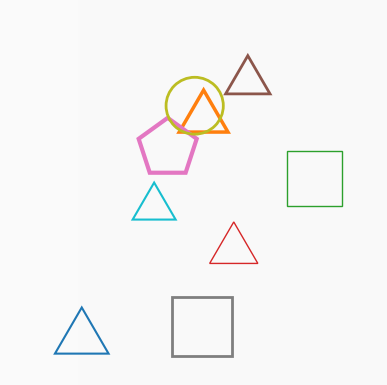[{"shape": "triangle", "thickness": 1.5, "radius": 0.4, "center": [0.211, 0.121]}, {"shape": "triangle", "thickness": 2.5, "radius": 0.36, "center": [0.525, 0.693]}, {"shape": "square", "thickness": 1, "radius": 0.36, "center": [0.811, 0.537]}, {"shape": "triangle", "thickness": 1, "radius": 0.36, "center": [0.603, 0.352]}, {"shape": "triangle", "thickness": 2, "radius": 0.33, "center": [0.64, 0.789]}, {"shape": "pentagon", "thickness": 3, "radius": 0.39, "center": [0.433, 0.615]}, {"shape": "square", "thickness": 2, "radius": 0.38, "center": [0.521, 0.152]}, {"shape": "circle", "thickness": 2, "radius": 0.37, "center": [0.502, 0.725]}, {"shape": "triangle", "thickness": 1.5, "radius": 0.32, "center": [0.398, 0.462]}]